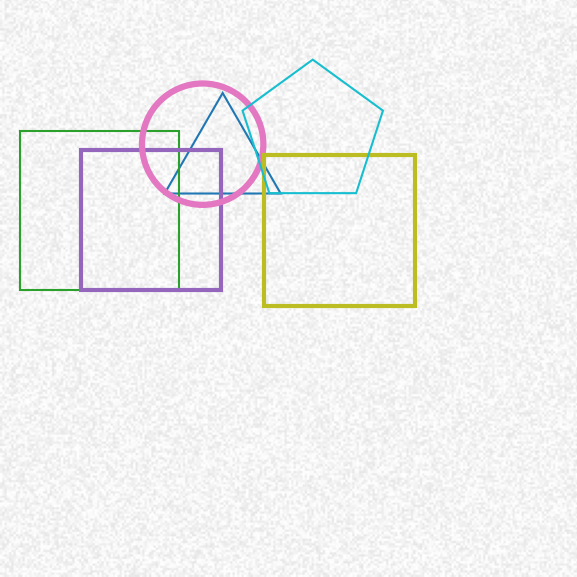[{"shape": "triangle", "thickness": 1, "radius": 0.58, "center": [0.386, 0.722]}, {"shape": "square", "thickness": 1, "radius": 0.69, "center": [0.172, 0.634]}, {"shape": "square", "thickness": 2, "radius": 0.61, "center": [0.261, 0.619]}, {"shape": "circle", "thickness": 3, "radius": 0.53, "center": [0.351, 0.749]}, {"shape": "square", "thickness": 2, "radius": 0.65, "center": [0.587, 0.6]}, {"shape": "pentagon", "thickness": 1, "radius": 0.64, "center": [0.542, 0.768]}]